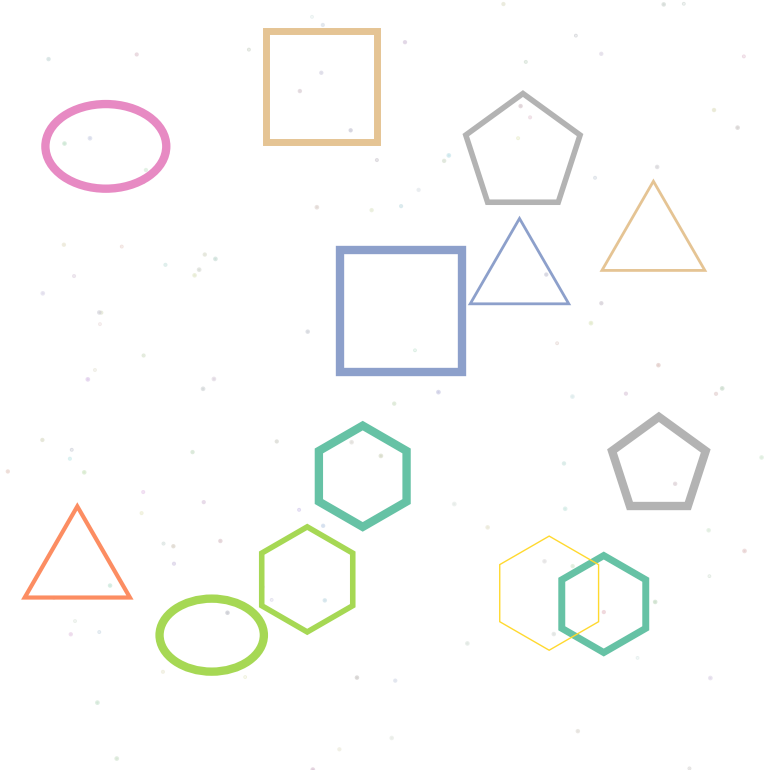[{"shape": "hexagon", "thickness": 3, "radius": 0.33, "center": [0.471, 0.381]}, {"shape": "hexagon", "thickness": 2.5, "radius": 0.31, "center": [0.784, 0.216]}, {"shape": "triangle", "thickness": 1.5, "radius": 0.39, "center": [0.1, 0.263]}, {"shape": "square", "thickness": 3, "radius": 0.4, "center": [0.521, 0.596]}, {"shape": "triangle", "thickness": 1, "radius": 0.37, "center": [0.675, 0.642]}, {"shape": "oval", "thickness": 3, "radius": 0.39, "center": [0.137, 0.81]}, {"shape": "oval", "thickness": 3, "radius": 0.34, "center": [0.275, 0.175]}, {"shape": "hexagon", "thickness": 2, "radius": 0.34, "center": [0.399, 0.248]}, {"shape": "hexagon", "thickness": 0.5, "radius": 0.37, "center": [0.713, 0.23]}, {"shape": "triangle", "thickness": 1, "radius": 0.39, "center": [0.849, 0.687]}, {"shape": "square", "thickness": 2.5, "radius": 0.36, "center": [0.417, 0.888]}, {"shape": "pentagon", "thickness": 2, "radius": 0.39, "center": [0.679, 0.8]}, {"shape": "pentagon", "thickness": 3, "radius": 0.32, "center": [0.856, 0.395]}]